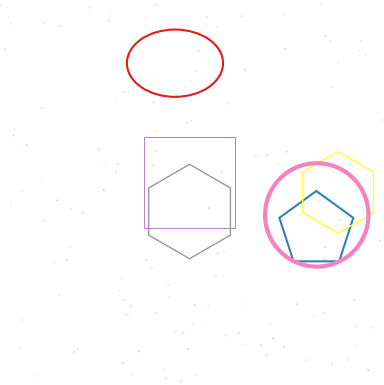[{"shape": "oval", "thickness": 1.5, "radius": 0.62, "center": [0.455, 0.836]}, {"shape": "pentagon", "thickness": 1.5, "radius": 0.5, "center": [0.822, 0.403]}, {"shape": "square", "thickness": 0.5, "radius": 0.59, "center": [0.493, 0.526]}, {"shape": "hexagon", "thickness": 1, "radius": 0.53, "center": [0.878, 0.5]}, {"shape": "circle", "thickness": 3, "radius": 0.67, "center": [0.823, 0.442]}, {"shape": "hexagon", "thickness": 1, "radius": 0.61, "center": [0.492, 0.451]}]